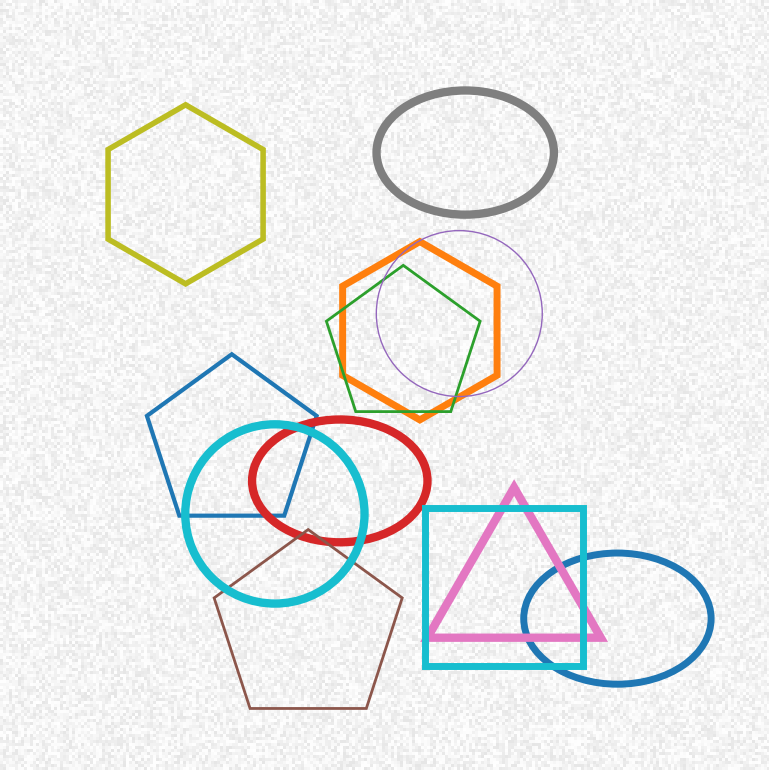[{"shape": "pentagon", "thickness": 1.5, "radius": 0.58, "center": [0.301, 0.424]}, {"shape": "oval", "thickness": 2.5, "radius": 0.61, "center": [0.802, 0.197]}, {"shape": "hexagon", "thickness": 2.5, "radius": 0.58, "center": [0.545, 0.57]}, {"shape": "pentagon", "thickness": 1, "radius": 0.52, "center": [0.524, 0.55]}, {"shape": "oval", "thickness": 3, "radius": 0.57, "center": [0.441, 0.375]}, {"shape": "circle", "thickness": 0.5, "radius": 0.54, "center": [0.596, 0.593]}, {"shape": "pentagon", "thickness": 1, "radius": 0.64, "center": [0.4, 0.184]}, {"shape": "triangle", "thickness": 3, "radius": 0.65, "center": [0.668, 0.237]}, {"shape": "oval", "thickness": 3, "radius": 0.58, "center": [0.604, 0.802]}, {"shape": "hexagon", "thickness": 2, "radius": 0.58, "center": [0.241, 0.748]}, {"shape": "square", "thickness": 2.5, "radius": 0.51, "center": [0.654, 0.238]}, {"shape": "circle", "thickness": 3, "radius": 0.58, "center": [0.357, 0.333]}]